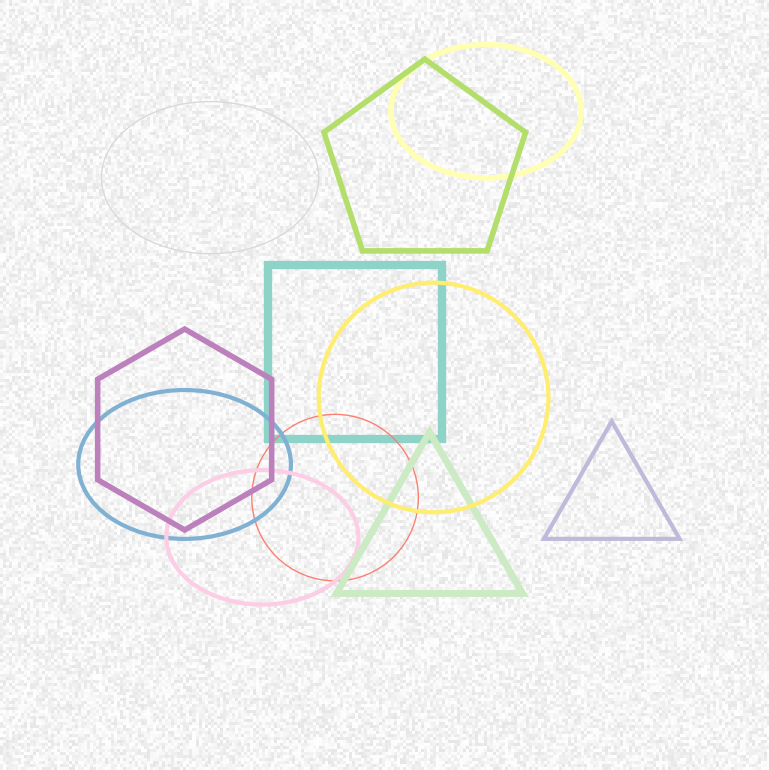[{"shape": "square", "thickness": 3, "radius": 0.56, "center": [0.461, 0.543]}, {"shape": "oval", "thickness": 2, "radius": 0.62, "center": [0.631, 0.856]}, {"shape": "triangle", "thickness": 1.5, "radius": 0.51, "center": [0.794, 0.351]}, {"shape": "circle", "thickness": 0.5, "radius": 0.54, "center": [0.435, 0.354]}, {"shape": "oval", "thickness": 1.5, "radius": 0.69, "center": [0.24, 0.397]}, {"shape": "pentagon", "thickness": 2, "radius": 0.69, "center": [0.552, 0.786]}, {"shape": "oval", "thickness": 1.5, "radius": 0.62, "center": [0.341, 0.302]}, {"shape": "oval", "thickness": 0.5, "radius": 0.71, "center": [0.273, 0.769]}, {"shape": "hexagon", "thickness": 2, "radius": 0.65, "center": [0.24, 0.442]}, {"shape": "triangle", "thickness": 2.5, "radius": 0.7, "center": [0.558, 0.299]}, {"shape": "circle", "thickness": 1.5, "radius": 0.75, "center": [0.563, 0.484]}]